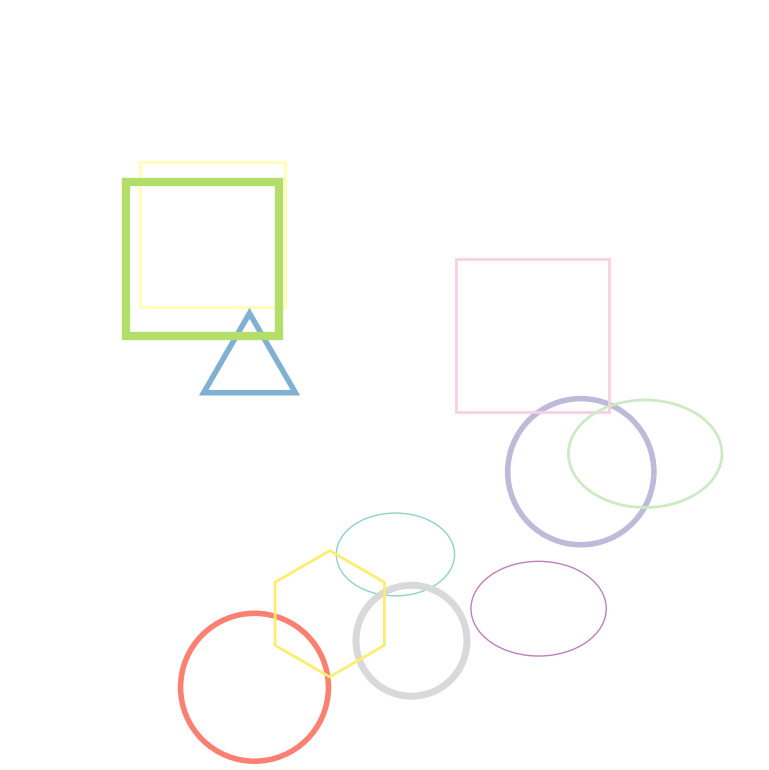[{"shape": "oval", "thickness": 0.5, "radius": 0.38, "center": [0.514, 0.28]}, {"shape": "square", "thickness": 1, "radius": 0.47, "center": [0.276, 0.695]}, {"shape": "circle", "thickness": 2, "radius": 0.47, "center": [0.754, 0.387]}, {"shape": "circle", "thickness": 2, "radius": 0.48, "center": [0.331, 0.107]}, {"shape": "triangle", "thickness": 2, "radius": 0.34, "center": [0.324, 0.524]}, {"shape": "square", "thickness": 3, "radius": 0.5, "center": [0.263, 0.664]}, {"shape": "square", "thickness": 1, "radius": 0.5, "center": [0.691, 0.564]}, {"shape": "circle", "thickness": 2.5, "radius": 0.36, "center": [0.534, 0.168]}, {"shape": "oval", "thickness": 0.5, "radius": 0.44, "center": [0.699, 0.21]}, {"shape": "oval", "thickness": 1, "radius": 0.5, "center": [0.838, 0.411]}, {"shape": "hexagon", "thickness": 1, "radius": 0.41, "center": [0.428, 0.203]}]